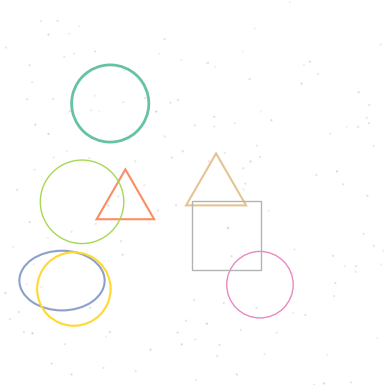[{"shape": "circle", "thickness": 2, "radius": 0.5, "center": [0.286, 0.731]}, {"shape": "triangle", "thickness": 1.5, "radius": 0.43, "center": [0.326, 0.474]}, {"shape": "oval", "thickness": 1.5, "radius": 0.55, "center": [0.161, 0.271]}, {"shape": "circle", "thickness": 1, "radius": 0.43, "center": [0.675, 0.261]}, {"shape": "circle", "thickness": 1, "radius": 0.54, "center": [0.213, 0.476]}, {"shape": "circle", "thickness": 1.5, "radius": 0.48, "center": [0.192, 0.249]}, {"shape": "triangle", "thickness": 1.5, "radius": 0.45, "center": [0.561, 0.512]}, {"shape": "square", "thickness": 1, "radius": 0.44, "center": [0.589, 0.388]}]